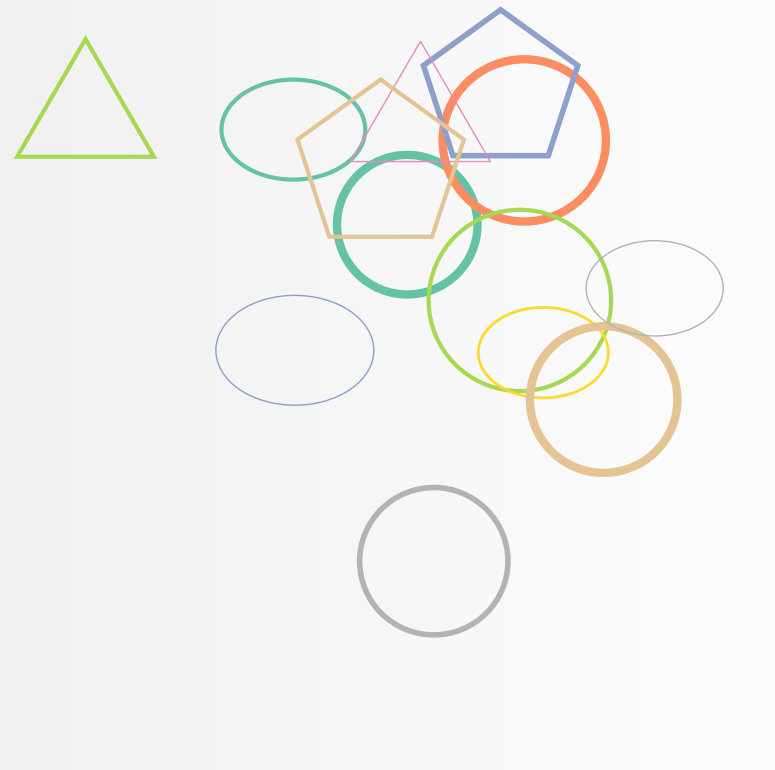[{"shape": "oval", "thickness": 1.5, "radius": 0.46, "center": [0.379, 0.832]}, {"shape": "circle", "thickness": 3, "radius": 0.45, "center": [0.526, 0.708]}, {"shape": "circle", "thickness": 3, "radius": 0.53, "center": [0.676, 0.818]}, {"shape": "oval", "thickness": 0.5, "radius": 0.51, "center": [0.38, 0.545]}, {"shape": "pentagon", "thickness": 2, "radius": 0.52, "center": [0.646, 0.883]}, {"shape": "triangle", "thickness": 0.5, "radius": 0.52, "center": [0.543, 0.842]}, {"shape": "triangle", "thickness": 1.5, "radius": 0.51, "center": [0.11, 0.847]}, {"shape": "circle", "thickness": 1.5, "radius": 0.59, "center": [0.671, 0.61]}, {"shape": "oval", "thickness": 1, "radius": 0.42, "center": [0.701, 0.542]}, {"shape": "circle", "thickness": 3, "radius": 0.48, "center": [0.779, 0.481]}, {"shape": "pentagon", "thickness": 1.5, "radius": 0.56, "center": [0.491, 0.784]}, {"shape": "circle", "thickness": 2, "radius": 0.48, "center": [0.56, 0.271]}, {"shape": "oval", "thickness": 0.5, "radius": 0.44, "center": [0.845, 0.626]}]